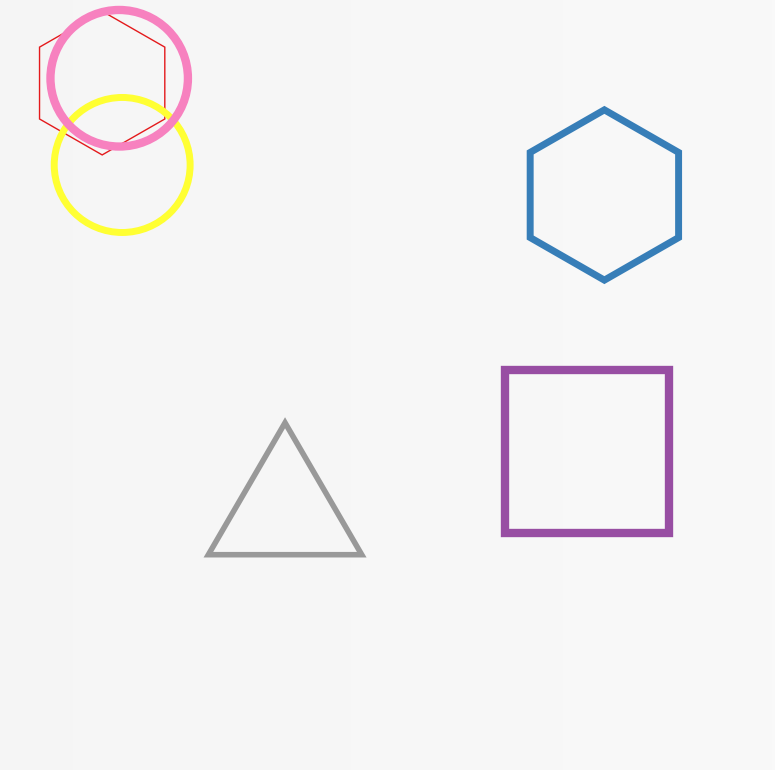[{"shape": "hexagon", "thickness": 0.5, "radius": 0.47, "center": [0.132, 0.892]}, {"shape": "hexagon", "thickness": 2.5, "radius": 0.55, "center": [0.78, 0.747]}, {"shape": "square", "thickness": 3, "radius": 0.53, "center": [0.757, 0.414]}, {"shape": "circle", "thickness": 2.5, "radius": 0.44, "center": [0.158, 0.786]}, {"shape": "circle", "thickness": 3, "radius": 0.44, "center": [0.154, 0.898]}, {"shape": "triangle", "thickness": 2, "radius": 0.57, "center": [0.368, 0.337]}]